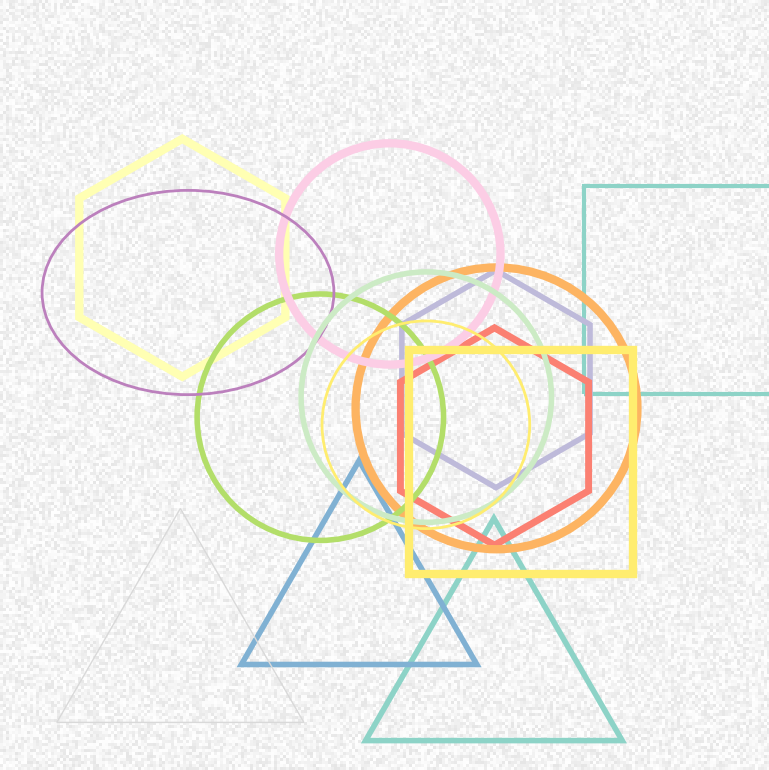[{"shape": "triangle", "thickness": 2, "radius": 0.96, "center": [0.641, 0.134]}, {"shape": "square", "thickness": 1.5, "radius": 0.67, "center": [0.894, 0.624]}, {"shape": "hexagon", "thickness": 3, "radius": 0.77, "center": [0.237, 0.665]}, {"shape": "hexagon", "thickness": 2, "radius": 0.71, "center": [0.644, 0.508]}, {"shape": "hexagon", "thickness": 2.5, "radius": 0.71, "center": [0.642, 0.433]}, {"shape": "triangle", "thickness": 2, "radius": 0.88, "center": [0.466, 0.225]}, {"shape": "circle", "thickness": 3, "radius": 0.92, "center": [0.645, 0.47]}, {"shape": "circle", "thickness": 2, "radius": 0.8, "center": [0.416, 0.458]}, {"shape": "circle", "thickness": 3, "radius": 0.72, "center": [0.506, 0.67]}, {"shape": "triangle", "thickness": 0.5, "radius": 0.93, "center": [0.234, 0.154]}, {"shape": "oval", "thickness": 1, "radius": 0.95, "center": [0.244, 0.62]}, {"shape": "circle", "thickness": 2, "radius": 0.81, "center": [0.554, 0.484]}, {"shape": "square", "thickness": 3, "radius": 0.73, "center": [0.676, 0.4]}, {"shape": "circle", "thickness": 1, "radius": 0.67, "center": [0.553, 0.448]}]